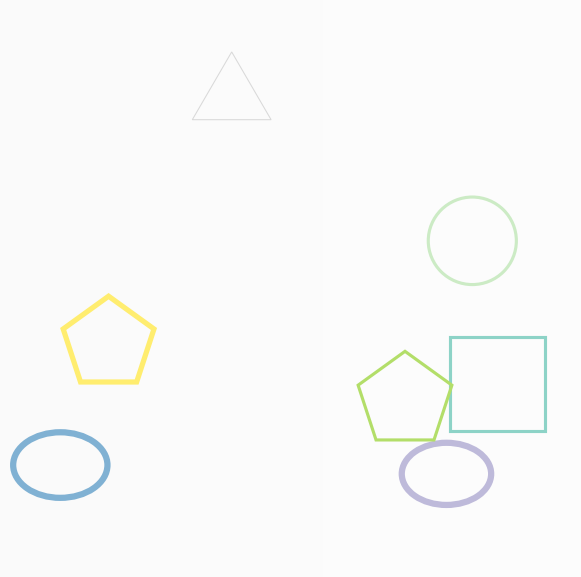[{"shape": "square", "thickness": 1.5, "radius": 0.41, "center": [0.856, 0.334]}, {"shape": "oval", "thickness": 3, "radius": 0.38, "center": [0.768, 0.179]}, {"shape": "oval", "thickness": 3, "radius": 0.41, "center": [0.104, 0.194]}, {"shape": "pentagon", "thickness": 1.5, "radius": 0.42, "center": [0.697, 0.306]}, {"shape": "triangle", "thickness": 0.5, "radius": 0.39, "center": [0.399, 0.831]}, {"shape": "circle", "thickness": 1.5, "radius": 0.38, "center": [0.813, 0.582]}, {"shape": "pentagon", "thickness": 2.5, "radius": 0.41, "center": [0.187, 0.404]}]